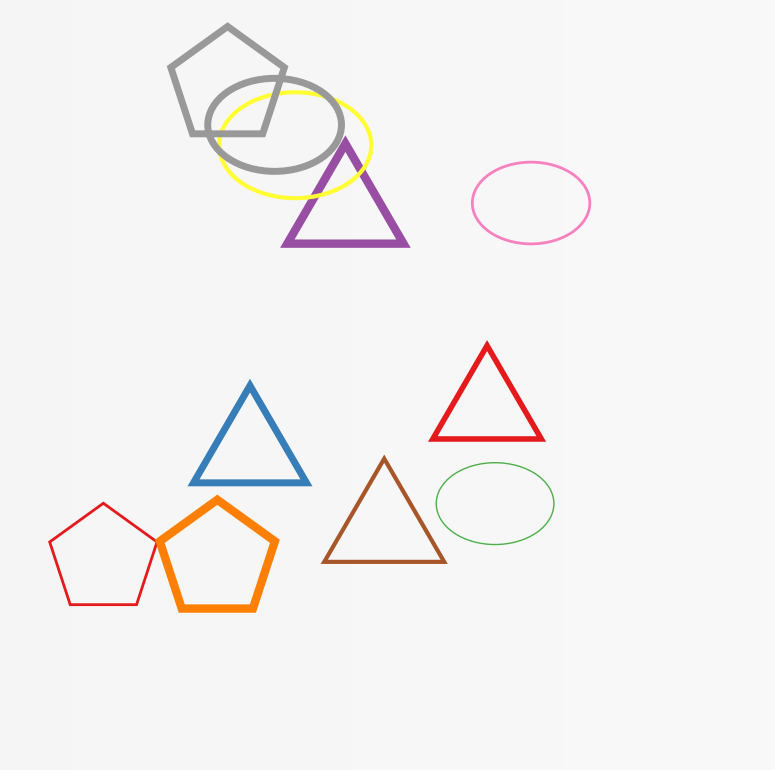[{"shape": "triangle", "thickness": 2, "radius": 0.4, "center": [0.628, 0.47]}, {"shape": "pentagon", "thickness": 1, "radius": 0.36, "center": [0.133, 0.274]}, {"shape": "triangle", "thickness": 2.5, "radius": 0.42, "center": [0.323, 0.415]}, {"shape": "oval", "thickness": 0.5, "radius": 0.38, "center": [0.639, 0.346]}, {"shape": "triangle", "thickness": 3, "radius": 0.43, "center": [0.446, 0.727]}, {"shape": "pentagon", "thickness": 3, "radius": 0.39, "center": [0.28, 0.273]}, {"shape": "oval", "thickness": 1.5, "radius": 0.49, "center": [0.381, 0.811]}, {"shape": "triangle", "thickness": 1.5, "radius": 0.45, "center": [0.496, 0.315]}, {"shape": "oval", "thickness": 1, "radius": 0.38, "center": [0.685, 0.736]}, {"shape": "oval", "thickness": 2.5, "radius": 0.43, "center": [0.354, 0.838]}, {"shape": "pentagon", "thickness": 2.5, "radius": 0.39, "center": [0.294, 0.889]}]